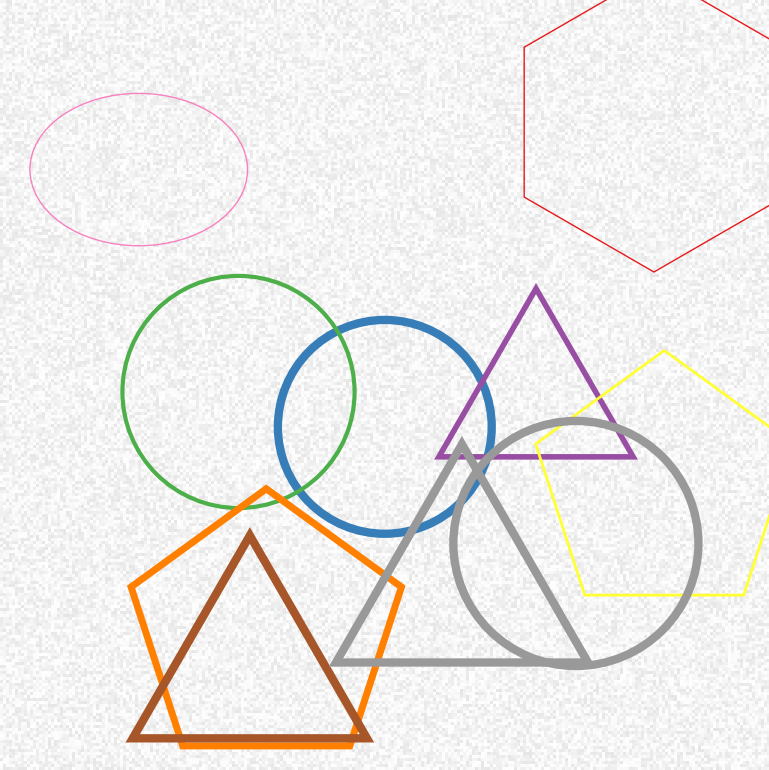[{"shape": "hexagon", "thickness": 0.5, "radius": 0.97, "center": [0.849, 0.841]}, {"shape": "circle", "thickness": 3, "radius": 0.69, "center": [0.5, 0.446]}, {"shape": "circle", "thickness": 1.5, "radius": 0.75, "center": [0.31, 0.491]}, {"shape": "triangle", "thickness": 2, "radius": 0.73, "center": [0.696, 0.48]}, {"shape": "pentagon", "thickness": 2.5, "radius": 0.92, "center": [0.346, 0.181]}, {"shape": "pentagon", "thickness": 1, "radius": 0.88, "center": [0.863, 0.369]}, {"shape": "triangle", "thickness": 3, "radius": 0.88, "center": [0.324, 0.129]}, {"shape": "oval", "thickness": 0.5, "radius": 0.71, "center": [0.18, 0.78]}, {"shape": "circle", "thickness": 3, "radius": 0.8, "center": [0.748, 0.294]}, {"shape": "triangle", "thickness": 3, "radius": 0.94, "center": [0.6, 0.234]}]